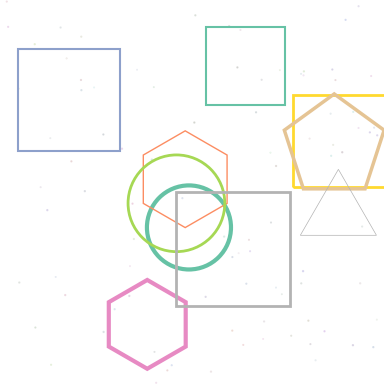[{"shape": "square", "thickness": 1.5, "radius": 0.51, "center": [0.638, 0.828]}, {"shape": "circle", "thickness": 3, "radius": 0.55, "center": [0.491, 0.409]}, {"shape": "hexagon", "thickness": 1, "radius": 0.63, "center": [0.481, 0.535]}, {"shape": "square", "thickness": 1.5, "radius": 0.66, "center": [0.178, 0.741]}, {"shape": "hexagon", "thickness": 3, "radius": 0.58, "center": [0.382, 0.157]}, {"shape": "circle", "thickness": 2, "radius": 0.63, "center": [0.458, 0.472]}, {"shape": "square", "thickness": 2, "radius": 0.6, "center": [0.881, 0.634]}, {"shape": "pentagon", "thickness": 2.5, "radius": 0.68, "center": [0.868, 0.62]}, {"shape": "square", "thickness": 2, "radius": 0.74, "center": [0.605, 0.354]}, {"shape": "triangle", "thickness": 0.5, "radius": 0.57, "center": [0.879, 0.446]}]